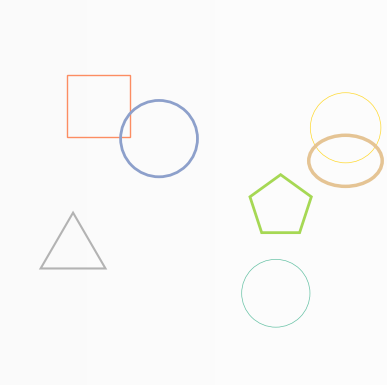[{"shape": "circle", "thickness": 0.5, "radius": 0.44, "center": [0.712, 0.238]}, {"shape": "square", "thickness": 1, "radius": 0.4, "center": [0.254, 0.725]}, {"shape": "circle", "thickness": 2, "radius": 0.5, "center": [0.41, 0.64]}, {"shape": "pentagon", "thickness": 2, "radius": 0.42, "center": [0.724, 0.463]}, {"shape": "circle", "thickness": 0.5, "radius": 0.46, "center": [0.892, 0.668]}, {"shape": "oval", "thickness": 2.5, "radius": 0.47, "center": [0.892, 0.582]}, {"shape": "triangle", "thickness": 1.5, "radius": 0.48, "center": [0.189, 0.351]}]